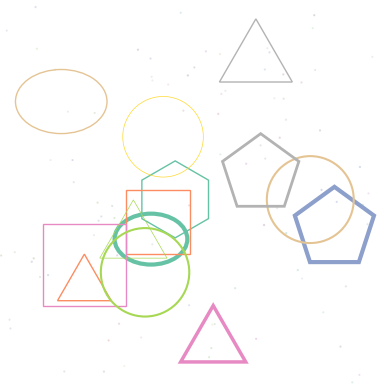[{"shape": "hexagon", "thickness": 1, "radius": 0.5, "center": [0.455, 0.482]}, {"shape": "oval", "thickness": 3, "radius": 0.47, "center": [0.392, 0.379]}, {"shape": "triangle", "thickness": 1, "radius": 0.4, "center": [0.219, 0.259]}, {"shape": "square", "thickness": 1, "radius": 0.42, "center": [0.41, 0.424]}, {"shape": "pentagon", "thickness": 3, "radius": 0.54, "center": [0.869, 0.407]}, {"shape": "triangle", "thickness": 2.5, "radius": 0.49, "center": [0.554, 0.109]}, {"shape": "square", "thickness": 1, "radius": 0.54, "center": [0.219, 0.312]}, {"shape": "triangle", "thickness": 0.5, "radius": 0.5, "center": [0.346, 0.38]}, {"shape": "circle", "thickness": 1.5, "radius": 0.57, "center": [0.377, 0.293]}, {"shape": "circle", "thickness": 0.5, "radius": 0.52, "center": [0.424, 0.645]}, {"shape": "circle", "thickness": 1.5, "radius": 0.56, "center": [0.806, 0.482]}, {"shape": "oval", "thickness": 1, "radius": 0.59, "center": [0.159, 0.736]}, {"shape": "triangle", "thickness": 1, "radius": 0.55, "center": [0.665, 0.842]}, {"shape": "pentagon", "thickness": 2, "radius": 0.52, "center": [0.677, 0.549]}]